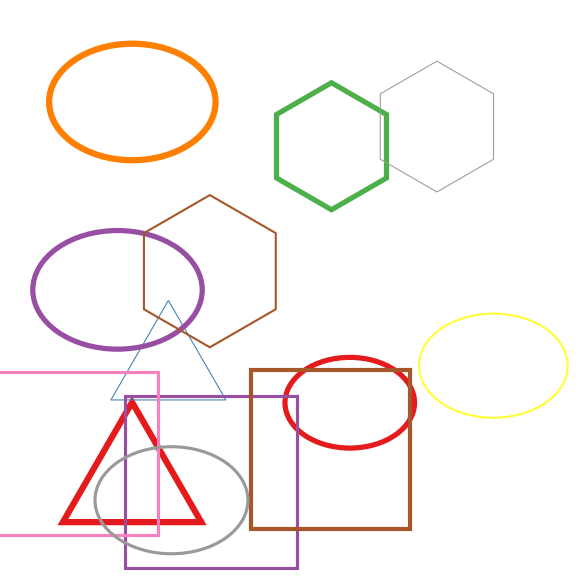[{"shape": "triangle", "thickness": 3, "radius": 0.69, "center": [0.229, 0.164]}, {"shape": "oval", "thickness": 2.5, "radius": 0.56, "center": [0.606, 0.302]}, {"shape": "triangle", "thickness": 0.5, "radius": 0.57, "center": [0.292, 0.364]}, {"shape": "hexagon", "thickness": 2.5, "radius": 0.55, "center": [0.574, 0.746]}, {"shape": "square", "thickness": 1.5, "radius": 0.74, "center": [0.365, 0.165]}, {"shape": "oval", "thickness": 2.5, "radius": 0.73, "center": [0.203, 0.497]}, {"shape": "oval", "thickness": 3, "radius": 0.72, "center": [0.229, 0.823]}, {"shape": "oval", "thickness": 1, "radius": 0.64, "center": [0.854, 0.366]}, {"shape": "square", "thickness": 2, "radius": 0.69, "center": [0.573, 0.221]}, {"shape": "hexagon", "thickness": 1, "radius": 0.66, "center": [0.363, 0.53]}, {"shape": "square", "thickness": 1.5, "radius": 0.71, "center": [0.132, 0.214]}, {"shape": "oval", "thickness": 1.5, "radius": 0.66, "center": [0.297, 0.133]}, {"shape": "hexagon", "thickness": 0.5, "radius": 0.57, "center": [0.757, 0.78]}]